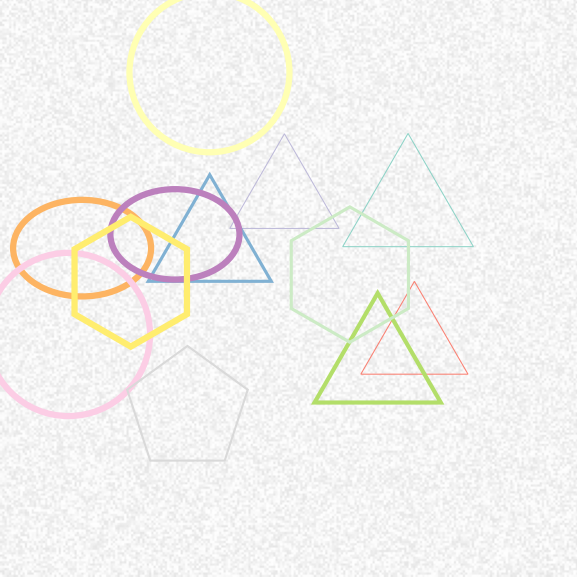[{"shape": "triangle", "thickness": 0.5, "radius": 0.65, "center": [0.707, 0.637]}, {"shape": "circle", "thickness": 3, "radius": 0.69, "center": [0.363, 0.874]}, {"shape": "triangle", "thickness": 0.5, "radius": 0.55, "center": [0.493, 0.658]}, {"shape": "triangle", "thickness": 0.5, "radius": 0.54, "center": [0.718, 0.405]}, {"shape": "triangle", "thickness": 1.5, "radius": 0.61, "center": [0.363, 0.574]}, {"shape": "oval", "thickness": 3, "radius": 0.6, "center": [0.142, 0.569]}, {"shape": "triangle", "thickness": 2, "radius": 0.63, "center": [0.654, 0.365]}, {"shape": "circle", "thickness": 3, "radius": 0.71, "center": [0.119, 0.42]}, {"shape": "pentagon", "thickness": 1, "radius": 0.55, "center": [0.325, 0.29]}, {"shape": "oval", "thickness": 3, "radius": 0.56, "center": [0.303, 0.593]}, {"shape": "hexagon", "thickness": 1.5, "radius": 0.59, "center": [0.606, 0.524]}, {"shape": "hexagon", "thickness": 3, "radius": 0.56, "center": [0.226, 0.511]}]